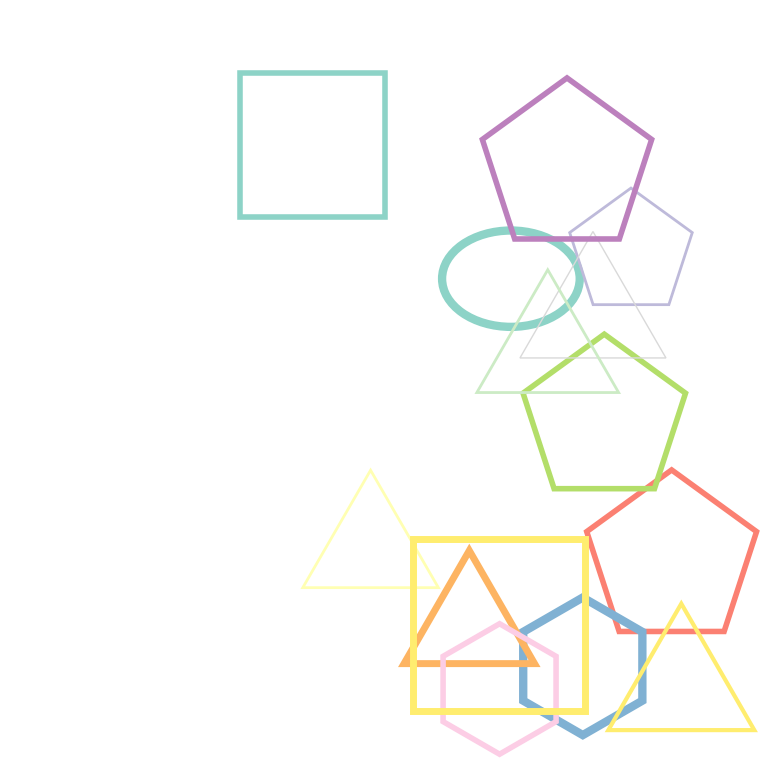[{"shape": "oval", "thickness": 3, "radius": 0.45, "center": [0.664, 0.638]}, {"shape": "square", "thickness": 2, "radius": 0.47, "center": [0.406, 0.812]}, {"shape": "triangle", "thickness": 1, "radius": 0.51, "center": [0.481, 0.288]}, {"shape": "pentagon", "thickness": 1, "radius": 0.42, "center": [0.819, 0.672]}, {"shape": "pentagon", "thickness": 2, "radius": 0.58, "center": [0.872, 0.274]}, {"shape": "hexagon", "thickness": 3, "radius": 0.45, "center": [0.757, 0.135]}, {"shape": "triangle", "thickness": 2.5, "radius": 0.49, "center": [0.609, 0.187]}, {"shape": "pentagon", "thickness": 2, "radius": 0.55, "center": [0.785, 0.455]}, {"shape": "hexagon", "thickness": 2, "radius": 0.42, "center": [0.649, 0.105]}, {"shape": "triangle", "thickness": 0.5, "radius": 0.55, "center": [0.77, 0.59]}, {"shape": "pentagon", "thickness": 2, "radius": 0.58, "center": [0.736, 0.783]}, {"shape": "triangle", "thickness": 1, "radius": 0.53, "center": [0.711, 0.543]}, {"shape": "triangle", "thickness": 1.5, "radius": 0.55, "center": [0.885, 0.107]}, {"shape": "square", "thickness": 2.5, "radius": 0.56, "center": [0.648, 0.188]}]